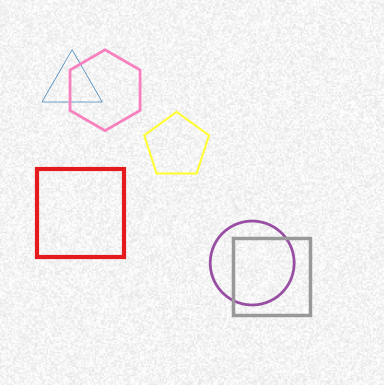[{"shape": "square", "thickness": 3, "radius": 0.57, "center": [0.209, 0.447]}, {"shape": "triangle", "thickness": 0.5, "radius": 0.45, "center": [0.187, 0.78]}, {"shape": "circle", "thickness": 2, "radius": 0.55, "center": [0.655, 0.317]}, {"shape": "pentagon", "thickness": 1.5, "radius": 0.44, "center": [0.459, 0.621]}, {"shape": "hexagon", "thickness": 2, "radius": 0.53, "center": [0.273, 0.766]}, {"shape": "square", "thickness": 2.5, "radius": 0.5, "center": [0.705, 0.282]}]